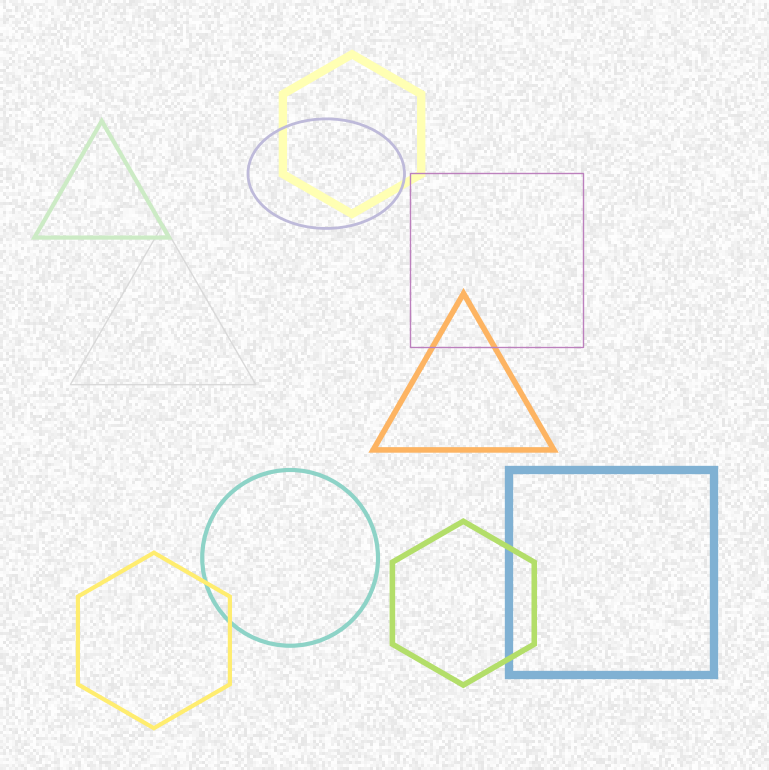[{"shape": "circle", "thickness": 1.5, "radius": 0.57, "center": [0.377, 0.276]}, {"shape": "hexagon", "thickness": 3, "radius": 0.52, "center": [0.457, 0.826]}, {"shape": "oval", "thickness": 1, "radius": 0.51, "center": [0.424, 0.774]}, {"shape": "square", "thickness": 3, "radius": 0.67, "center": [0.795, 0.257]}, {"shape": "triangle", "thickness": 2, "radius": 0.68, "center": [0.602, 0.483]}, {"shape": "hexagon", "thickness": 2, "radius": 0.53, "center": [0.602, 0.217]}, {"shape": "triangle", "thickness": 0.5, "radius": 0.7, "center": [0.212, 0.57]}, {"shape": "square", "thickness": 0.5, "radius": 0.56, "center": [0.645, 0.662]}, {"shape": "triangle", "thickness": 1.5, "radius": 0.5, "center": [0.132, 0.742]}, {"shape": "hexagon", "thickness": 1.5, "radius": 0.57, "center": [0.2, 0.168]}]